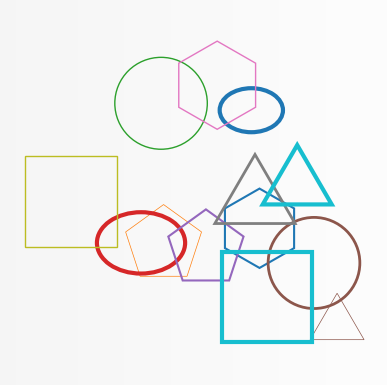[{"shape": "hexagon", "thickness": 1.5, "radius": 0.52, "center": [0.67, 0.407]}, {"shape": "oval", "thickness": 3, "radius": 0.41, "center": [0.649, 0.714]}, {"shape": "pentagon", "thickness": 0.5, "radius": 0.51, "center": [0.422, 0.366]}, {"shape": "circle", "thickness": 1, "radius": 0.6, "center": [0.416, 0.732]}, {"shape": "oval", "thickness": 3, "radius": 0.57, "center": [0.364, 0.369]}, {"shape": "pentagon", "thickness": 1.5, "radius": 0.51, "center": [0.531, 0.354]}, {"shape": "triangle", "thickness": 0.5, "radius": 0.4, "center": [0.87, 0.158]}, {"shape": "circle", "thickness": 2, "radius": 0.59, "center": [0.81, 0.317]}, {"shape": "hexagon", "thickness": 1, "radius": 0.57, "center": [0.56, 0.779]}, {"shape": "triangle", "thickness": 2, "radius": 0.6, "center": [0.658, 0.479]}, {"shape": "square", "thickness": 1, "radius": 0.59, "center": [0.183, 0.477]}, {"shape": "triangle", "thickness": 3, "radius": 0.51, "center": [0.767, 0.52]}, {"shape": "square", "thickness": 3, "radius": 0.58, "center": [0.689, 0.228]}]